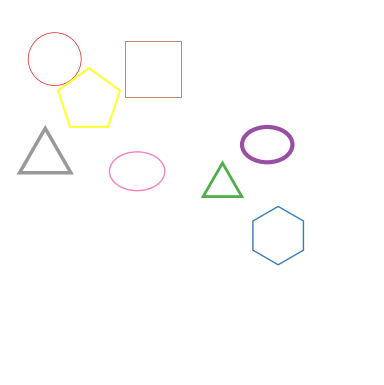[{"shape": "circle", "thickness": 0.5, "radius": 0.34, "center": [0.142, 0.846]}, {"shape": "hexagon", "thickness": 1, "radius": 0.38, "center": [0.723, 0.388]}, {"shape": "triangle", "thickness": 2, "radius": 0.29, "center": [0.578, 0.518]}, {"shape": "oval", "thickness": 3, "radius": 0.33, "center": [0.694, 0.624]}, {"shape": "pentagon", "thickness": 1.5, "radius": 0.42, "center": [0.231, 0.739]}, {"shape": "square", "thickness": 0.5, "radius": 0.36, "center": [0.397, 0.822]}, {"shape": "oval", "thickness": 1, "radius": 0.36, "center": [0.356, 0.555]}, {"shape": "triangle", "thickness": 2.5, "radius": 0.38, "center": [0.117, 0.59]}]